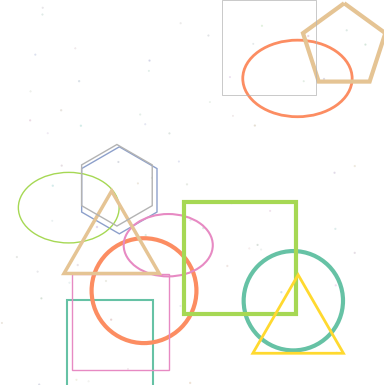[{"shape": "circle", "thickness": 3, "radius": 0.65, "center": [0.762, 0.219]}, {"shape": "square", "thickness": 1.5, "radius": 0.56, "center": [0.285, 0.108]}, {"shape": "circle", "thickness": 3, "radius": 0.68, "center": [0.374, 0.245]}, {"shape": "oval", "thickness": 2, "radius": 0.71, "center": [0.773, 0.796]}, {"shape": "hexagon", "thickness": 1, "radius": 0.56, "center": [0.31, 0.506]}, {"shape": "square", "thickness": 1, "radius": 0.63, "center": [0.313, 0.163]}, {"shape": "oval", "thickness": 1.5, "radius": 0.58, "center": [0.437, 0.363]}, {"shape": "square", "thickness": 3, "radius": 0.73, "center": [0.622, 0.33]}, {"shape": "oval", "thickness": 1, "radius": 0.65, "center": [0.179, 0.461]}, {"shape": "triangle", "thickness": 2, "radius": 0.68, "center": [0.774, 0.15]}, {"shape": "pentagon", "thickness": 3, "radius": 0.56, "center": [0.894, 0.879]}, {"shape": "triangle", "thickness": 2.5, "radius": 0.71, "center": [0.29, 0.361]}, {"shape": "square", "thickness": 0.5, "radius": 0.61, "center": [0.7, 0.877]}, {"shape": "hexagon", "thickness": 1, "radius": 0.53, "center": [0.304, 0.519]}]